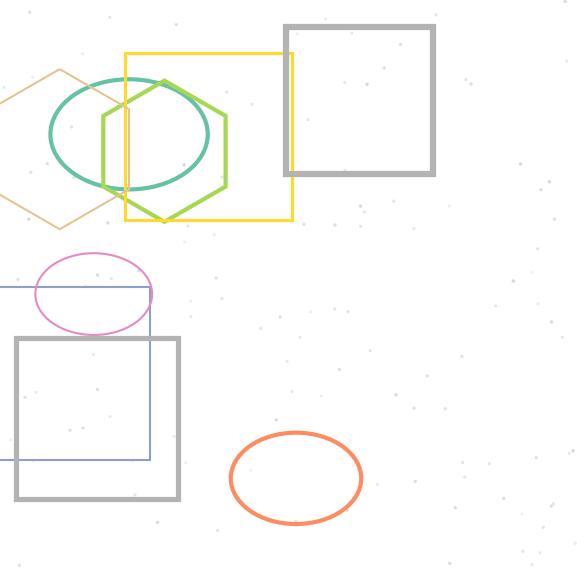[{"shape": "oval", "thickness": 2, "radius": 0.68, "center": [0.224, 0.767]}, {"shape": "oval", "thickness": 2, "radius": 0.56, "center": [0.513, 0.171]}, {"shape": "square", "thickness": 1, "radius": 0.75, "center": [0.11, 0.352]}, {"shape": "oval", "thickness": 1, "radius": 0.51, "center": [0.162, 0.49]}, {"shape": "hexagon", "thickness": 2, "radius": 0.61, "center": [0.285, 0.737]}, {"shape": "square", "thickness": 1.5, "radius": 0.72, "center": [0.362, 0.762]}, {"shape": "hexagon", "thickness": 1, "radius": 0.69, "center": [0.103, 0.741]}, {"shape": "square", "thickness": 3, "radius": 0.63, "center": [0.623, 0.825]}, {"shape": "square", "thickness": 2.5, "radius": 0.7, "center": [0.168, 0.274]}]